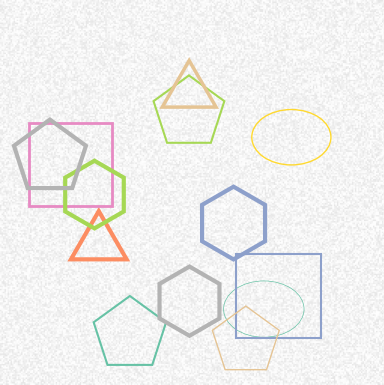[{"shape": "pentagon", "thickness": 1.5, "radius": 0.49, "center": [0.337, 0.132]}, {"shape": "oval", "thickness": 0.5, "radius": 0.52, "center": [0.685, 0.197]}, {"shape": "triangle", "thickness": 3, "radius": 0.42, "center": [0.257, 0.368]}, {"shape": "square", "thickness": 1.5, "radius": 0.55, "center": [0.723, 0.23]}, {"shape": "hexagon", "thickness": 3, "radius": 0.47, "center": [0.607, 0.421]}, {"shape": "square", "thickness": 2, "radius": 0.53, "center": [0.183, 0.573]}, {"shape": "hexagon", "thickness": 3, "radius": 0.44, "center": [0.245, 0.495]}, {"shape": "pentagon", "thickness": 1.5, "radius": 0.48, "center": [0.491, 0.707]}, {"shape": "oval", "thickness": 1, "radius": 0.51, "center": [0.757, 0.644]}, {"shape": "triangle", "thickness": 2.5, "radius": 0.4, "center": [0.491, 0.762]}, {"shape": "pentagon", "thickness": 1, "radius": 0.46, "center": [0.638, 0.114]}, {"shape": "pentagon", "thickness": 3, "radius": 0.49, "center": [0.13, 0.591]}, {"shape": "hexagon", "thickness": 3, "radius": 0.45, "center": [0.492, 0.218]}]